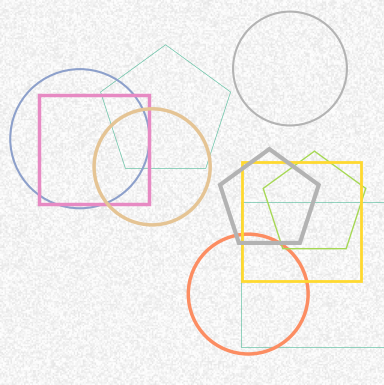[{"shape": "pentagon", "thickness": 0.5, "radius": 0.89, "center": [0.43, 0.706]}, {"shape": "square", "thickness": 0.5, "radius": 0.94, "center": [0.814, 0.287]}, {"shape": "circle", "thickness": 2.5, "radius": 0.78, "center": [0.645, 0.236]}, {"shape": "circle", "thickness": 1.5, "radius": 0.9, "center": [0.207, 0.64]}, {"shape": "square", "thickness": 2.5, "radius": 0.71, "center": [0.244, 0.612]}, {"shape": "pentagon", "thickness": 1, "radius": 0.7, "center": [0.817, 0.467]}, {"shape": "square", "thickness": 2, "radius": 0.78, "center": [0.783, 0.425]}, {"shape": "circle", "thickness": 2.5, "radius": 0.75, "center": [0.395, 0.567]}, {"shape": "circle", "thickness": 1.5, "radius": 0.74, "center": [0.753, 0.822]}, {"shape": "pentagon", "thickness": 3, "radius": 0.67, "center": [0.7, 0.478]}]